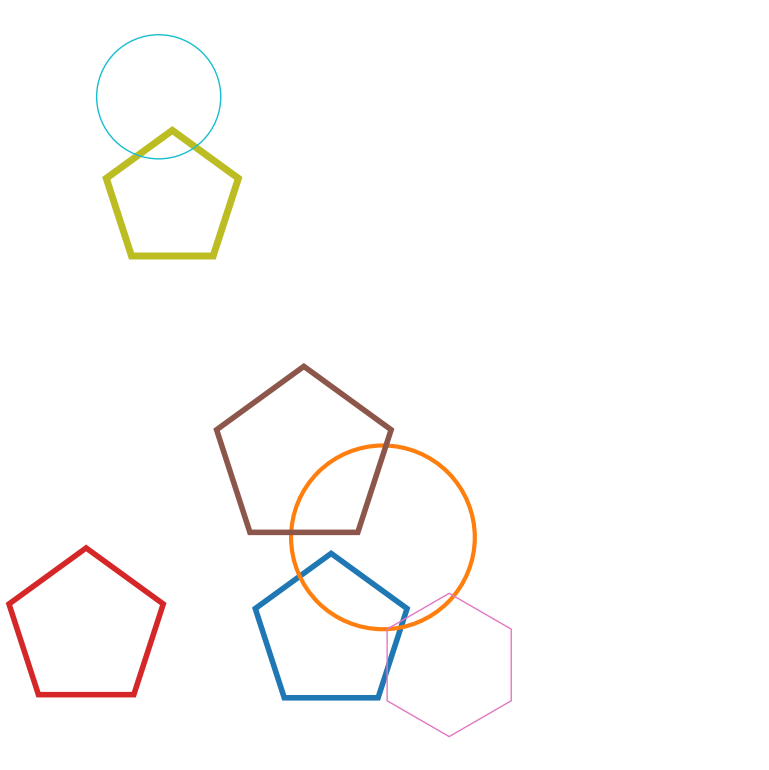[{"shape": "pentagon", "thickness": 2, "radius": 0.52, "center": [0.43, 0.178]}, {"shape": "circle", "thickness": 1.5, "radius": 0.6, "center": [0.497, 0.302]}, {"shape": "pentagon", "thickness": 2, "radius": 0.53, "center": [0.112, 0.183]}, {"shape": "pentagon", "thickness": 2, "radius": 0.6, "center": [0.395, 0.405]}, {"shape": "hexagon", "thickness": 0.5, "radius": 0.47, "center": [0.583, 0.136]}, {"shape": "pentagon", "thickness": 2.5, "radius": 0.45, "center": [0.224, 0.741]}, {"shape": "circle", "thickness": 0.5, "radius": 0.4, "center": [0.206, 0.874]}]